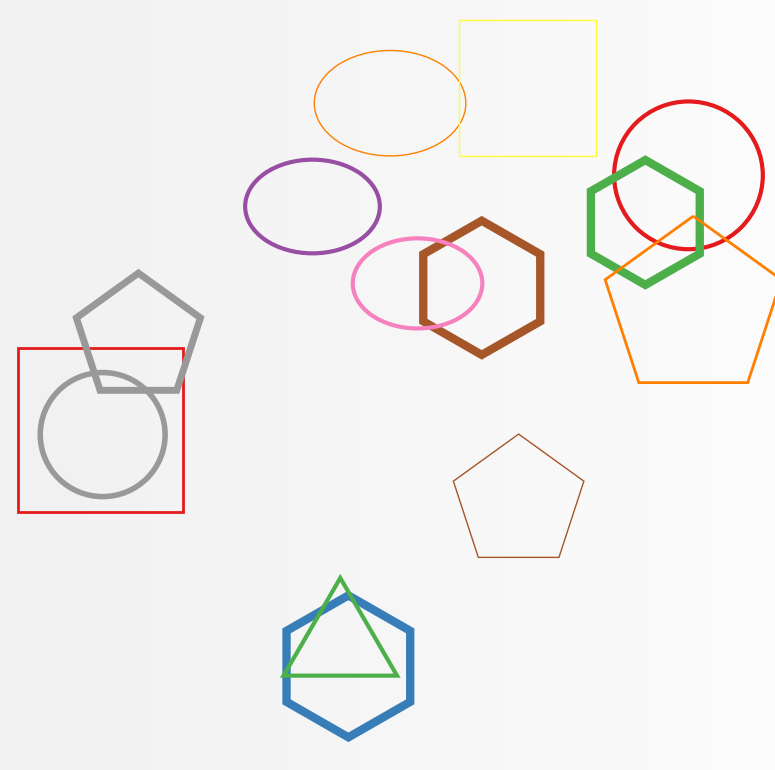[{"shape": "circle", "thickness": 1.5, "radius": 0.48, "center": [0.888, 0.772]}, {"shape": "square", "thickness": 1, "radius": 0.53, "center": [0.13, 0.442]}, {"shape": "hexagon", "thickness": 3, "radius": 0.46, "center": [0.45, 0.135]}, {"shape": "triangle", "thickness": 1.5, "radius": 0.42, "center": [0.439, 0.165]}, {"shape": "hexagon", "thickness": 3, "radius": 0.41, "center": [0.833, 0.711]}, {"shape": "oval", "thickness": 1.5, "radius": 0.43, "center": [0.403, 0.732]}, {"shape": "oval", "thickness": 0.5, "radius": 0.49, "center": [0.503, 0.866]}, {"shape": "pentagon", "thickness": 1, "radius": 0.6, "center": [0.895, 0.6]}, {"shape": "square", "thickness": 0.5, "radius": 0.44, "center": [0.681, 0.885]}, {"shape": "pentagon", "thickness": 0.5, "radius": 0.44, "center": [0.669, 0.348]}, {"shape": "hexagon", "thickness": 3, "radius": 0.44, "center": [0.622, 0.626]}, {"shape": "oval", "thickness": 1.5, "radius": 0.42, "center": [0.539, 0.632]}, {"shape": "circle", "thickness": 2, "radius": 0.4, "center": [0.132, 0.436]}, {"shape": "pentagon", "thickness": 2.5, "radius": 0.42, "center": [0.179, 0.561]}]